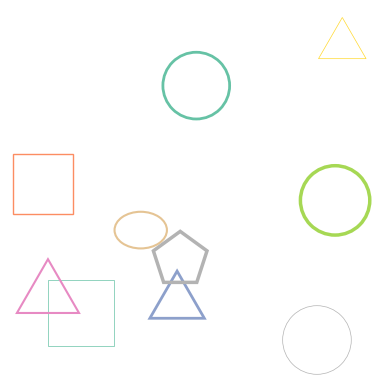[{"shape": "circle", "thickness": 2, "radius": 0.43, "center": [0.51, 0.778]}, {"shape": "square", "thickness": 0.5, "radius": 0.43, "center": [0.21, 0.186]}, {"shape": "square", "thickness": 1, "radius": 0.39, "center": [0.113, 0.523]}, {"shape": "triangle", "thickness": 2, "radius": 0.41, "center": [0.46, 0.214]}, {"shape": "triangle", "thickness": 1.5, "radius": 0.47, "center": [0.125, 0.234]}, {"shape": "circle", "thickness": 2.5, "radius": 0.45, "center": [0.87, 0.48]}, {"shape": "triangle", "thickness": 0.5, "radius": 0.36, "center": [0.889, 0.883]}, {"shape": "oval", "thickness": 1.5, "radius": 0.34, "center": [0.366, 0.402]}, {"shape": "pentagon", "thickness": 2.5, "radius": 0.37, "center": [0.468, 0.326]}, {"shape": "circle", "thickness": 0.5, "radius": 0.45, "center": [0.823, 0.117]}]